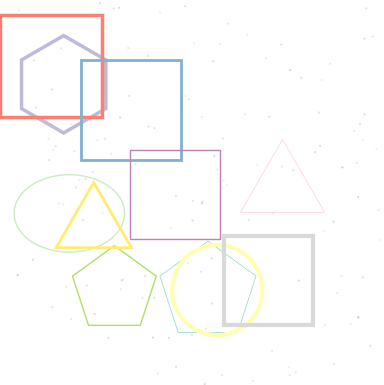[{"shape": "pentagon", "thickness": 0.5, "radius": 0.66, "center": [0.54, 0.242]}, {"shape": "circle", "thickness": 3, "radius": 0.59, "center": [0.564, 0.247]}, {"shape": "hexagon", "thickness": 2.5, "radius": 0.63, "center": [0.165, 0.781]}, {"shape": "square", "thickness": 2.5, "radius": 0.66, "center": [0.132, 0.828]}, {"shape": "square", "thickness": 2, "radius": 0.65, "center": [0.34, 0.714]}, {"shape": "pentagon", "thickness": 1, "radius": 0.57, "center": [0.297, 0.247]}, {"shape": "triangle", "thickness": 0.5, "radius": 0.63, "center": [0.734, 0.512]}, {"shape": "square", "thickness": 3, "radius": 0.58, "center": [0.698, 0.271]}, {"shape": "square", "thickness": 1, "radius": 0.58, "center": [0.455, 0.494]}, {"shape": "oval", "thickness": 1, "radius": 0.72, "center": [0.18, 0.446]}, {"shape": "triangle", "thickness": 2, "radius": 0.56, "center": [0.244, 0.413]}]